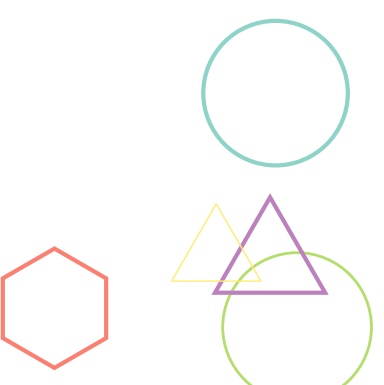[{"shape": "circle", "thickness": 3, "radius": 0.94, "center": [0.716, 0.758]}, {"shape": "hexagon", "thickness": 3, "radius": 0.77, "center": [0.142, 0.199]}, {"shape": "circle", "thickness": 2, "radius": 0.97, "center": [0.772, 0.15]}, {"shape": "triangle", "thickness": 3, "radius": 0.83, "center": [0.701, 0.322]}, {"shape": "triangle", "thickness": 1, "radius": 0.67, "center": [0.562, 0.337]}]